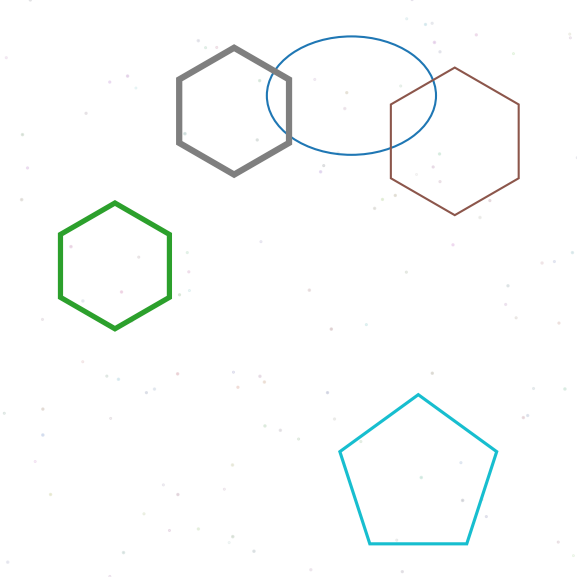[{"shape": "oval", "thickness": 1, "radius": 0.73, "center": [0.609, 0.834]}, {"shape": "hexagon", "thickness": 2.5, "radius": 0.54, "center": [0.199, 0.539]}, {"shape": "hexagon", "thickness": 1, "radius": 0.64, "center": [0.787, 0.754]}, {"shape": "hexagon", "thickness": 3, "radius": 0.55, "center": [0.405, 0.807]}, {"shape": "pentagon", "thickness": 1.5, "radius": 0.71, "center": [0.724, 0.173]}]